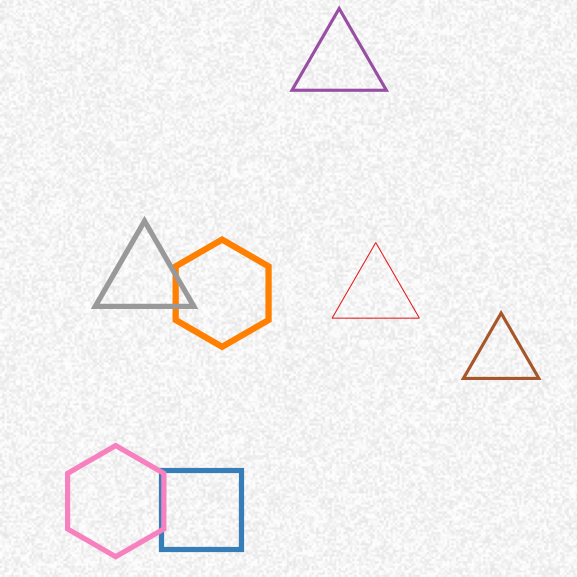[{"shape": "triangle", "thickness": 0.5, "radius": 0.44, "center": [0.651, 0.492]}, {"shape": "square", "thickness": 2.5, "radius": 0.34, "center": [0.348, 0.117]}, {"shape": "triangle", "thickness": 1.5, "radius": 0.47, "center": [0.587, 0.89]}, {"shape": "hexagon", "thickness": 3, "radius": 0.46, "center": [0.385, 0.491]}, {"shape": "triangle", "thickness": 1.5, "radius": 0.38, "center": [0.868, 0.382]}, {"shape": "hexagon", "thickness": 2.5, "radius": 0.48, "center": [0.2, 0.131]}, {"shape": "triangle", "thickness": 2.5, "radius": 0.49, "center": [0.25, 0.518]}]